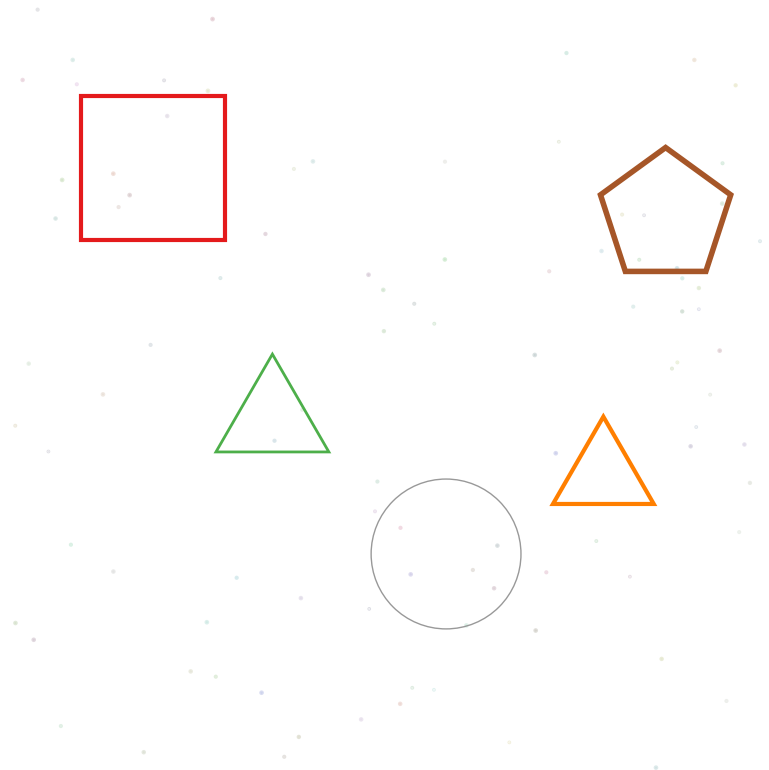[{"shape": "square", "thickness": 1.5, "radius": 0.46, "center": [0.199, 0.782]}, {"shape": "triangle", "thickness": 1, "radius": 0.42, "center": [0.354, 0.455]}, {"shape": "triangle", "thickness": 1.5, "radius": 0.38, "center": [0.784, 0.383]}, {"shape": "pentagon", "thickness": 2, "radius": 0.44, "center": [0.864, 0.719]}, {"shape": "circle", "thickness": 0.5, "radius": 0.49, "center": [0.579, 0.281]}]